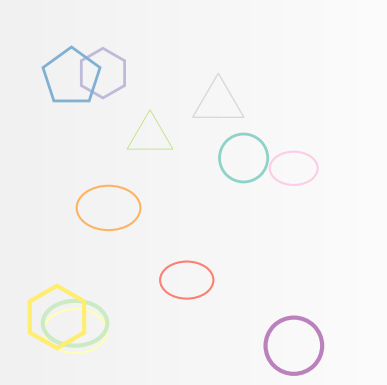[{"shape": "circle", "thickness": 2, "radius": 0.31, "center": [0.629, 0.59]}, {"shape": "oval", "thickness": 1.5, "radius": 0.41, "center": [0.195, 0.14]}, {"shape": "hexagon", "thickness": 2, "radius": 0.32, "center": [0.266, 0.81]}, {"shape": "oval", "thickness": 1.5, "radius": 0.34, "center": [0.482, 0.272]}, {"shape": "pentagon", "thickness": 2, "radius": 0.39, "center": [0.185, 0.8]}, {"shape": "oval", "thickness": 1.5, "radius": 0.41, "center": [0.28, 0.46]}, {"shape": "triangle", "thickness": 0.5, "radius": 0.34, "center": [0.387, 0.647]}, {"shape": "oval", "thickness": 1.5, "radius": 0.31, "center": [0.758, 0.563]}, {"shape": "triangle", "thickness": 1, "radius": 0.38, "center": [0.563, 0.734]}, {"shape": "circle", "thickness": 3, "radius": 0.37, "center": [0.758, 0.102]}, {"shape": "oval", "thickness": 3, "radius": 0.42, "center": [0.194, 0.16]}, {"shape": "hexagon", "thickness": 3, "radius": 0.4, "center": [0.147, 0.177]}]